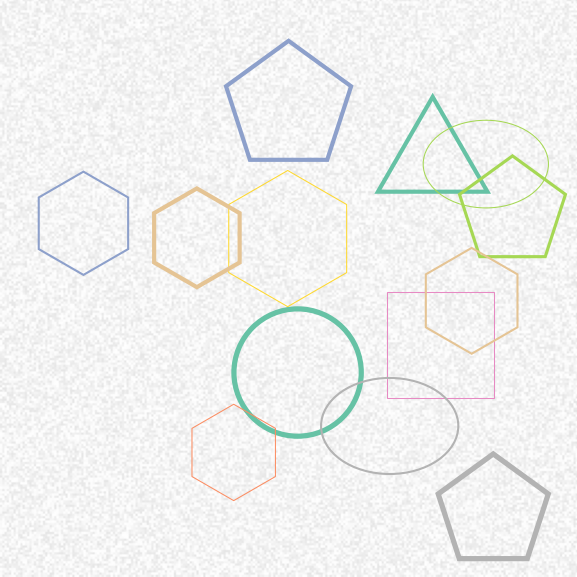[{"shape": "triangle", "thickness": 2, "radius": 0.55, "center": [0.749, 0.722]}, {"shape": "circle", "thickness": 2.5, "radius": 0.55, "center": [0.515, 0.354]}, {"shape": "hexagon", "thickness": 0.5, "radius": 0.42, "center": [0.405, 0.216]}, {"shape": "pentagon", "thickness": 2, "radius": 0.57, "center": [0.5, 0.815]}, {"shape": "hexagon", "thickness": 1, "radius": 0.45, "center": [0.144, 0.613]}, {"shape": "square", "thickness": 0.5, "radius": 0.46, "center": [0.763, 0.402]}, {"shape": "pentagon", "thickness": 1.5, "radius": 0.48, "center": [0.887, 0.633]}, {"shape": "oval", "thickness": 0.5, "radius": 0.54, "center": [0.841, 0.715]}, {"shape": "hexagon", "thickness": 0.5, "radius": 0.59, "center": [0.498, 0.586]}, {"shape": "hexagon", "thickness": 2, "radius": 0.43, "center": [0.341, 0.587]}, {"shape": "hexagon", "thickness": 1, "radius": 0.46, "center": [0.817, 0.478]}, {"shape": "oval", "thickness": 1, "radius": 0.59, "center": [0.675, 0.262]}, {"shape": "pentagon", "thickness": 2.5, "radius": 0.5, "center": [0.854, 0.113]}]